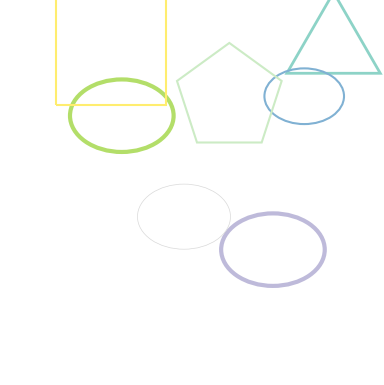[{"shape": "triangle", "thickness": 2, "radius": 0.7, "center": [0.866, 0.88]}, {"shape": "oval", "thickness": 3, "radius": 0.67, "center": [0.709, 0.352]}, {"shape": "oval", "thickness": 1.5, "radius": 0.52, "center": [0.79, 0.75]}, {"shape": "oval", "thickness": 3, "radius": 0.67, "center": [0.316, 0.699]}, {"shape": "oval", "thickness": 0.5, "radius": 0.6, "center": [0.478, 0.437]}, {"shape": "pentagon", "thickness": 1.5, "radius": 0.71, "center": [0.596, 0.746]}, {"shape": "square", "thickness": 1.5, "radius": 0.72, "center": [0.288, 0.871]}]